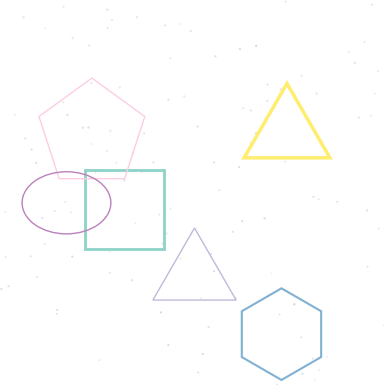[{"shape": "square", "thickness": 2, "radius": 0.51, "center": [0.322, 0.456]}, {"shape": "triangle", "thickness": 1, "radius": 0.62, "center": [0.505, 0.283]}, {"shape": "hexagon", "thickness": 1.5, "radius": 0.6, "center": [0.731, 0.132]}, {"shape": "pentagon", "thickness": 1, "radius": 0.72, "center": [0.239, 0.653]}, {"shape": "oval", "thickness": 1, "radius": 0.58, "center": [0.173, 0.473]}, {"shape": "triangle", "thickness": 2.5, "radius": 0.64, "center": [0.745, 0.654]}]